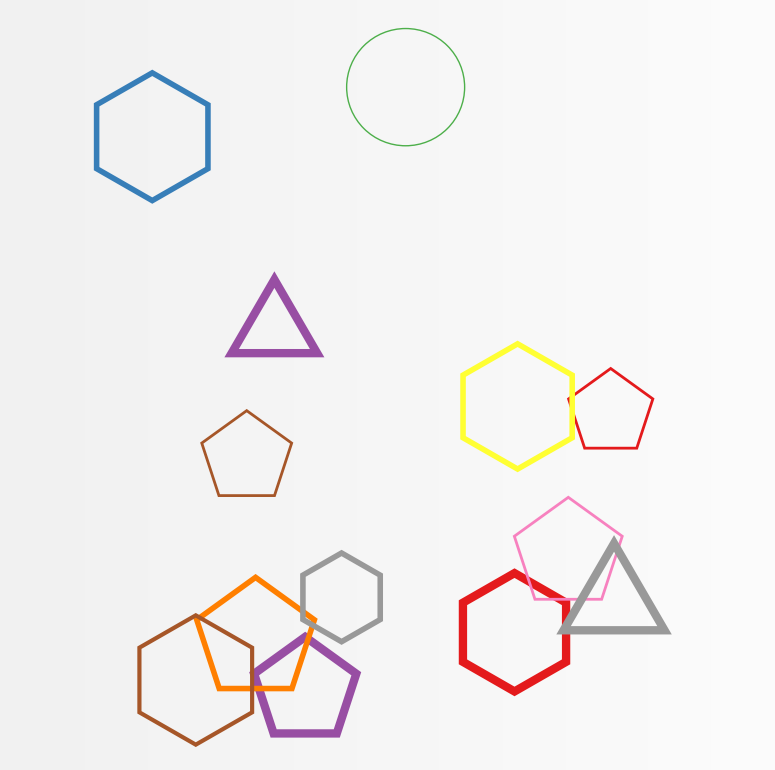[{"shape": "pentagon", "thickness": 1, "radius": 0.29, "center": [0.788, 0.464]}, {"shape": "hexagon", "thickness": 3, "radius": 0.38, "center": [0.664, 0.179]}, {"shape": "hexagon", "thickness": 2, "radius": 0.41, "center": [0.196, 0.822]}, {"shape": "circle", "thickness": 0.5, "radius": 0.38, "center": [0.523, 0.887]}, {"shape": "pentagon", "thickness": 3, "radius": 0.35, "center": [0.394, 0.104]}, {"shape": "triangle", "thickness": 3, "radius": 0.32, "center": [0.354, 0.573]}, {"shape": "pentagon", "thickness": 2, "radius": 0.4, "center": [0.33, 0.17]}, {"shape": "hexagon", "thickness": 2, "radius": 0.41, "center": [0.668, 0.472]}, {"shape": "hexagon", "thickness": 1.5, "radius": 0.42, "center": [0.253, 0.117]}, {"shape": "pentagon", "thickness": 1, "radius": 0.3, "center": [0.318, 0.406]}, {"shape": "pentagon", "thickness": 1, "radius": 0.37, "center": [0.733, 0.281]}, {"shape": "triangle", "thickness": 3, "radius": 0.38, "center": [0.792, 0.219]}, {"shape": "hexagon", "thickness": 2, "radius": 0.29, "center": [0.441, 0.224]}]